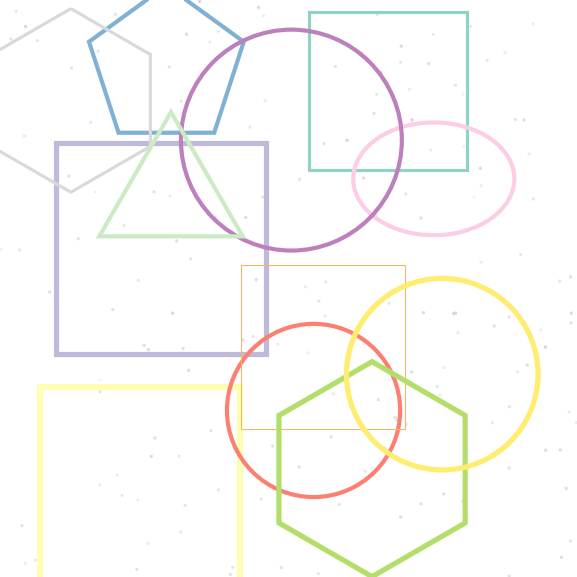[{"shape": "square", "thickness": 1.5, "radius": 0.68, "center": [0.672, 0.842]}, {"shape": "square", "thickness": 3, "radius": 0.87, "center": [0.242, 0.157]}, {"shape": "square", "thickness": 2.5, "radius": 0.91, "center": [0.279, 0.569]}, {"shape": "circle", "thickness": 2, "radius": 0.75, "center": [0.543, 0.288]}, {"shape": "pentagon", "thickness": 2, "radius": 0.7, "center": [0.288, 0.883]}, {"shape": "square", "thickness": 0.5, "radius": 0.71, "center": [0.559, 0.398]}, {"shape": "hexagon", "thickness": 2.5, "radius": 0.93, "center": [0.644, 0.187]}, {"shape": "oval", "thickness": 2, "radius": 0.7, "center": [0.751, 0.689]}, {"shape": "hexagon", "thickness": 1.5, "radius": 0.79, "center": [0.123, 0.825]}, {"shape": "circle", "thickness": 2, "radius": 0.96, "center": [0.505, 0.757]}, {"shape": "triangle", "thickness": 2, "radius": 0.72, "center": [0.296, 0.662]}, {"shape": "circle", "thickness": 2.5, "radius": 0.83, "center": [0.766, 0.351]}]